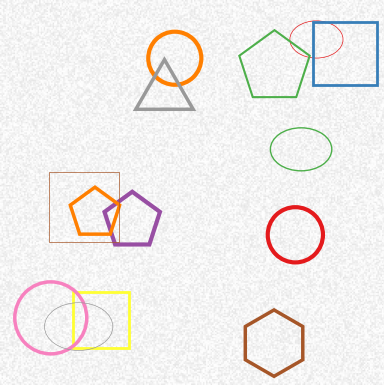[{"shape": "circle", "thickness": 3, "radius": 0.36, "center": [0.767, 0.39]}, {"shape": "oval", "thickness": 0.5, "radius": 0.35, "center": [0.822, 0.897]}, {"shape": "square", "thickness": 2, "radius": 0.41, "center": [0.896, 0.861]}, {"shape": "oval", "thickness": 1, "radius": 0.4, "center": [0.782, 0.612]}, {"shape": "pentagon", "thickness": 1.5, "radius": 0.48, "center": [0.713, 0.826]}, {"shape": "pentagon", "thickness": 3, "radius": 0.38, "center": [0.343, 0.426]}, {"shape": "circle", "thickness": 3, "radius": 0.34, "center": [0.454, 0.849]}, {"shape": "pentagon", "thickness": 2.5, "radius": 0.34, "center": [0.247, 0.446]}, {"shape": "square", "thickness": 2, "radius": 0.36, "center": [0.262, 0.169]}, {"shape": "hexagon", "thickness": 2.5, "radius": 0.43, "center": [0.712, 0.109]}, {"shape": "square", "thickness": 0.5, "radius": 0.45, "center": [0.218, 0.463]}, {"shape": "circle", "thickness": 2.5, "radius": 0.47, "center": [0.132, 0.174]}, {"shape": "oval", "thickness": 0.5, "radius": 0.44, "center": [0.204, 0.152]}, {"shape": "triangle", "thickness": 2.5, "radius": 0.43, "center": [0.427, 0.759]}]